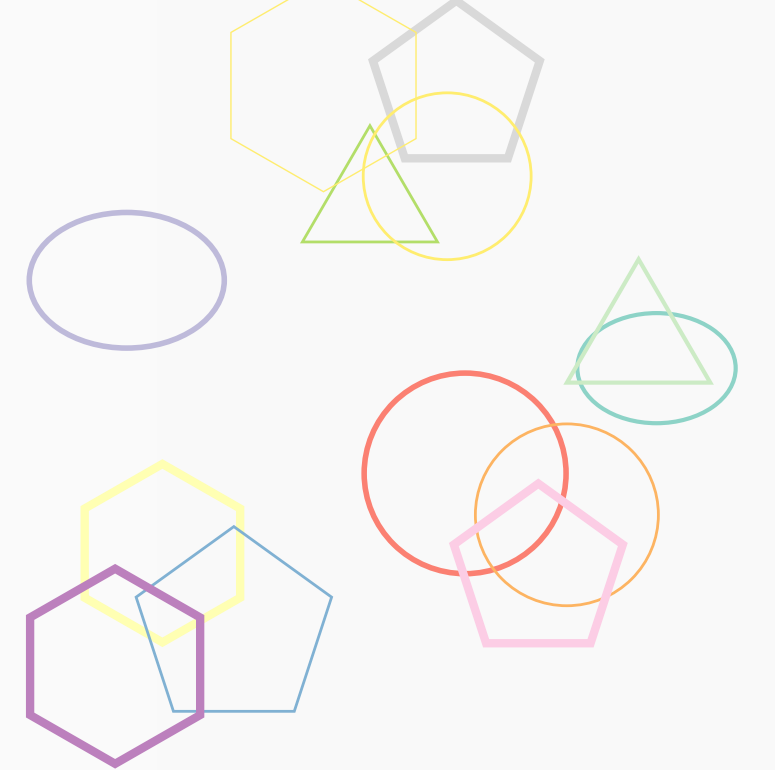[{"shape": "oval", "thickness": 1.5, "radius": 0.51, "center": [0.847, 0.522]}, {"shape": "hexagon", "thickness": 3, "radius": 0.58, "center": [0.21, 0.282]}, {"shape": "oval", "thickness": 2, "radius": 0.63, "center": [0.164, 0.636]}, {"shape": "circle", "thickness": 2, "radius": 0.65, "center": [0.6, 0.385]}, {"shape": "pentagon", "thickness": 1, "radius": 0.66, "center": [0.302, 0.183]}, {"shape": "circle", "thickness": 1, "radius": 0.59, "center": [0.731, 0.331]}, {"shape": "triangle", "thickness": 1, "radius": 0.5, "center": [0.477, 0.736]}, {"shape": "pentagon", "thickness": 3, "radius": 0.57, "center": [0.695, 0.257]}, {"shape": "pentagon", "thickness": 3, "radius": 0.57, "center": [0.589, 0.886]}, {"shape": "hexagon", "thickness": 3, "radius": 0.63, "center": [0.149, 0.135]}, {"shape": "triangle", "thickness": 1.5, "radius": 0.53, "center": [0.824, 0.556]}, {"shape": "circle", "thickness": 1, "radius": 0.54, "center": [0.577, 0.771]}, {"shape": "hexagon", "thickness": 0.5, "radius": 0.69, "center": [0.417, 0.889]}]